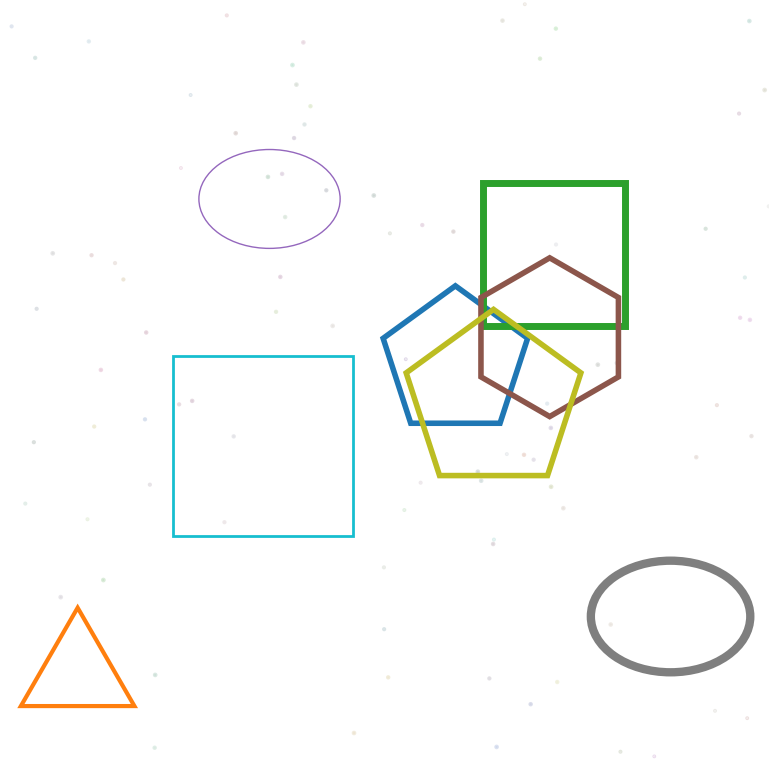[{"shape": "pentagon", "thickness": 2, "radius": 0.49, "center": [0.591, 0.53]}, {"shape": "triangle", "thickness": 1.5, "radius": 0.43, "center": [0.101, 0.126]}, {"shape": "square", "thickness": 2.5, "radius": 0.46, "center": [0.72, 0.669]}, {"shape": "oval", "thickness": 0.5, "radius": 0.46, "center": [0.35, 0.742]}, {"shape": "hexagon", "thickness": 2, "radius": 0.52, "center": [0.714, 0.562]}, {"shape": "oval", "thickness": 3, "radius": 0.52, "center": [0.871, 0.199]}, {"shape": "pentagon", "thickness": 2, "radius": 0.6, "center": [0.641, 0.479]}, {"shape": "square", "thickness": 1, "radius": 0.59, "center": [0.342, 0.421]}]